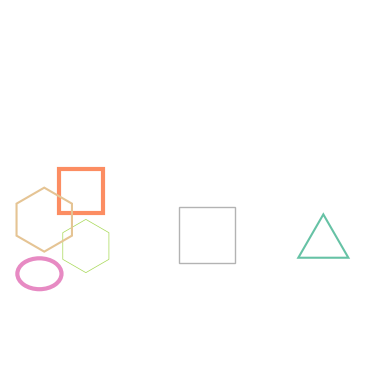[{"shape": "triangle", "thickness": 1.5, "radius": 0.38, "center": [0.84, 0.368]}, {"shape": "square", "thickness": 3, "radius": 0.29, "center": [0.21, 0.504]}, {"shape": "oval", "thickness": 3, "radius": 0.29, "center": [0.102, 0.289]}, {"shape": "hexagon", "thickness": 0.5, "radius": 0.35, "center": [0.223, 0.361]}, {"shape": "hexagon", "thickness": 1.5, "radius": 0.42, "center": [0.115, 0.429]}, {"shape": "square", "thickness": 1, "radius": 0.36, "center": [0.539, 0.39]}]